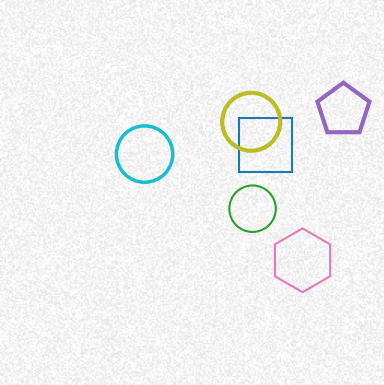[{"shape": "square", "thickness": 1.5, "radius": 0.35, "center": [0.69, 0.623]}, {"shape": "circle", "thickness": 1.5, "radius": 0.3, "center": [0.656, 0.458]}, {"shape": "pentagon", "thickness": 3, "radius": 0.36, "center": [0.892, 0.714]}, {"shape": "hexagon", "thickness": 1.5, "radius": 0.41, "center": [0.786, 0.324]}, {"shape": "circle", "thickness": 3, "radius": 0.38, "center": [0.653, 0.684]}, {"shape": "circle", "thickness": 2.5, "radius": 0.37, "center": [0.376, 0.6]}]